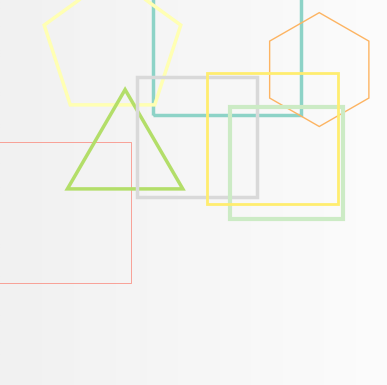[{"shape": "square", "thickness": 2.5, "radius": 0.95, "center": [0.586, 0.892]}, {"shape": "pentagon", "thickness": 2.5, "radius": 0.93, "center": [0.29, 0.878]}, {"shape": "square", "thickness": 0.5, "radius": 0.92, "center": [0.155, 0.449]}, {"shape": "hexagon", "thickness": 1, "radius": 0.74, "center": [0.824, 0.819]}, {"shape": "triangle", "thickness": 2.5, "radius": 0.86, "center": [0.323, 0.595]}, {"shape": "square", "thickness": 2.5, "radius": 0.77, "center": [0.509, 0.645]}, {"shape": "square", "thickness": 3, "radius": 0.73, "center": [0.739, 0.578]}, {"shape": "square", "thickness": 2, "radius": 0.85, "center": [0.703, 0.64]}]